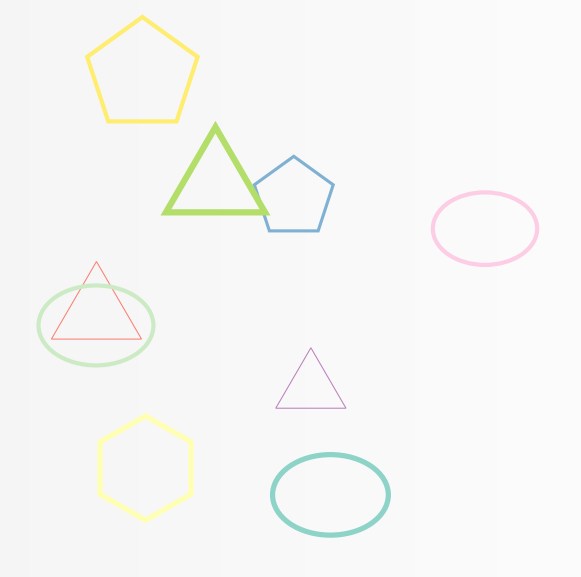[{"shape": "oval", "thickness": 2.5, "radius": 0.5, "center": [0.569, 0.142]}, {"shape": "hexagon", "thickness": 2.5, "radius": 0.45, "center": [0.25, 0.189]}, {"shape": "triangle", "thickness": 0.5, "radius": 0.45, "center": [0.166, 0.457]}, {"shape": "pentagon", "thickness": 1.5, "radius": 0.36, "center": [0.505, 0.657]}, {"shape": "triangle", "thickness": 3, "radius": 0.49, "center": [0.371, 0.681]}, {"shape": "oval", "thickness": 2, "radius": 0.45, "center": [0.834, 0.603]}, {"shape": "triangle", "thickness": 0.5, "radius": 0.35, "center": [0.535, 0.327]}, {"shape": "oval", "thickness": 2, "radius": 0.49, "center": [0.165, 0.436]}, {"shape": "pentagon", "thickness": 2, "radius": 0.5, "center": [0.245, 0.87]}]